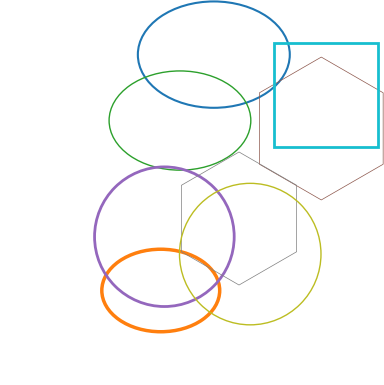[{"shape": "oval", "thickness": 1.5, "radius": 0.99, "center": [0.555, 0.858]}, {"shape": "oval", "thickness": 2.5, "radius": 0.77, "center": [0.418, 0.245]}, {"shape": "oval", "thickness": 1, "radius": 0.92, "center": [0.467, 0.687]}, {"shape": "circle", "thickness": 2, "radius": 0.91, "center": [0.427, 0.385]}, {"shape": "hexagon", "thickness": 0.5, "radius": 0.93, "center": [0.835, 0.666]}, {"shape": "hexagon", "thickness": 0.5, "radius": 0.86, "center": [0.621, 0.432]}, {"shape": "circle", "thickness": 1, "radius": 0.92, "center": [0.65, 0.34]}, {"shape": "square", "thickness": 2, "radius": 0.68, "center": [0.846, 0.753]}]